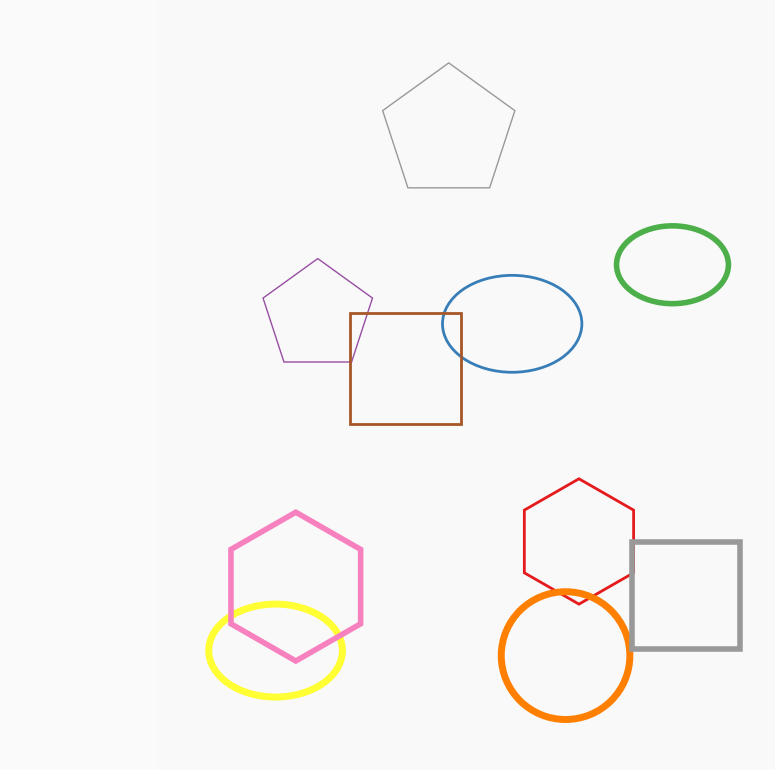[{"shape": "hexagon", "thickness": 1, "radius": 0.41, "center": [0.747, 0.297]}, {"shape": "oval", "thickness": 1, "radius": 0.45, "center": [0.661, 0.579]}, {"shape": "oval", "thickness": 2, "radius": 0.36, "center": [0.868, 0.656]}, {"shape": "pentagon", "thickness": 0.5, "radius": 0.37, "center": [0.41, 0.59]}, {"shape": "circle", "thickness": 2.5, "radius": 0.41, "center": [0.73, 0.149]}, {"shape": "oval", "thickness": 2.5, "radius": 0.43, "center": [0.356, 0.155]}, {"shape": "square", "thickness": 1, "radius": 0.36, "center": [0.523, 0.521]}, {"shape": "hexagon", "thickness": 2, "radius": 0.48, "center": [0.382, 0.238]}, {"shape": "square", "thickness": 2, "radius": 0.35, "center": [0.885, 0.227]}, {"shape": "pentagon", "thickness": 0.5, "radius": 0.45, "center": [0.579, 0.829]}]